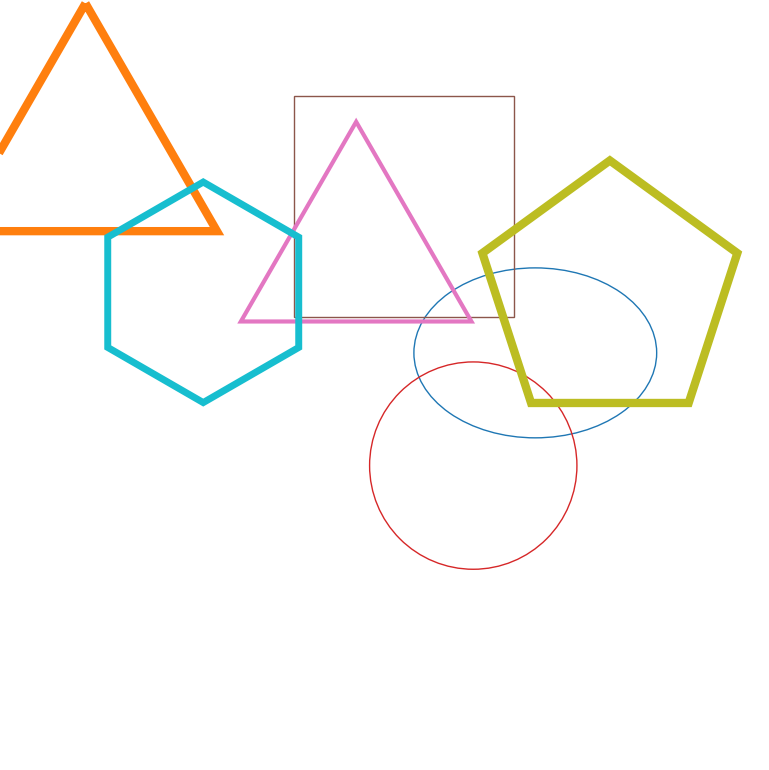[{"shape": "oval", "thickness": 0.5, "radius": 0.79, "center": [0.695, 0.542]}, {"shape": "triangle", "thickness": 3, "radius": 0.99, "center": [0.111, 0.798]}, {"shape": "circle", "thickness": 0.5, "radius": 0.67, "center": [0.615, 0.395]}, {"shape": "square", "thickness": 0.5, "radius": 0.72, "center": [0.525, 0.732]}, {"shape": "triangle", "thickness": 1.5, "radius": 0.86, "center": [0.463, 0.669]}, {"shape": "pentagon", "thickness": 3, "radius": 0.87, "center": [0.792, 0.617]}, {"shape": "hexagon", "thickness": 2.5, "radius": 0.72, "center": [0.264, 0.62]}]